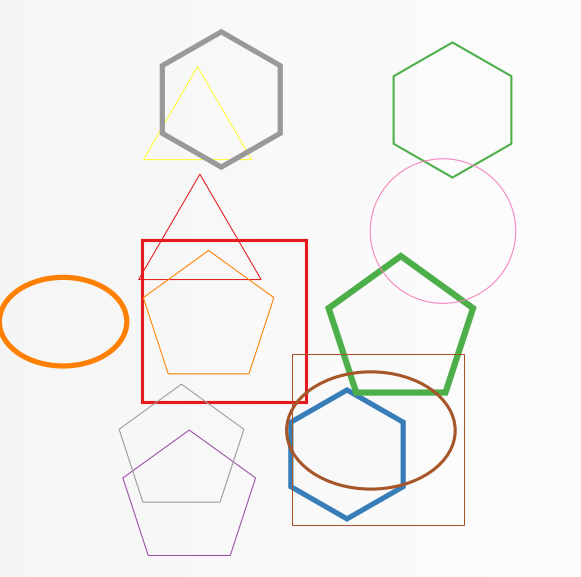[{"shape": "square", "thickness": 1.5, "radius": 0.7, "center": [0.385, 0.443]}, {"shape": "triangle", "thickness": 0.5, "radius": 0.61, "center": [0.344, 0.576]}, {"shape": "hexagon", "thickness": 2.5, "radius": 0.56, "center": [0.597, 0.212]}, {"shape": "hexagon", "thickness": 1, "radius": 0.58, "center": [0.778, 0.809]}, {"shape": "pentagon", "thickness": 3, "radius": 0.65, "center": [0.69, 0.425]}, {"shape": "pentagon", "thickness": 0.5, "radius": 0.6, "center": [0.326, 0.134]}, {"shape": "oval", "thickness": 2.5, "radius": 0.55, "center": [0.109, 0.442]}, {"shape": "pentagon", "thickness": 0.5, "radius": 0.59, "center": [0.359, 0.447]}, {"shape": "triangle", "thickness": 0.5, "radius": 0.54, "center": [0.34, 0.776]}, {"shape": "square", "thickness": 0.5, "radius": 0.74, "center": [0.651, 0.238]}, {"shape": "oval", "thickness": 1.5, "radius": 0.73, "center": [0.638, 0.254]}, {"shape": "circle", "thickness": 0.5, "radius": 0.63, "center": [0.762, 0.599]}, {"shape": "pentagon", "thickness": 0.5, "radius": 0.56, "center": [0.312, 0.221]}, {"shape": "hexagon", "thickness": 2.5, "radius": 0.59, "center": [0.381, 0.827]}]